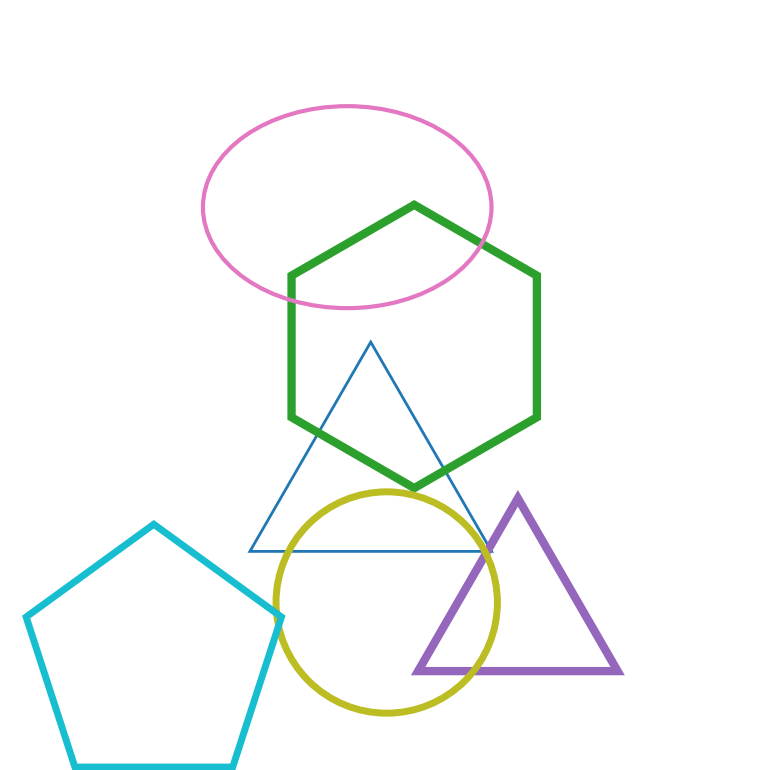[{"shape": "triangle", "thickness": 1, "radius": 0.91, "center": [0.482, 0.375]}, {"shape": "hexagon", "thickness": 3, "radius": 0.92, "center": [0.538, 0.55]}, {"shape": "triangle", "thickness": 3, "radius": 0.75, "center": [0.673, 0.203]}, {"shape": "oval", "thickness": 1.5, "radius": 0.94, "center": [0.451, 0.731]}, {"shape": "circle", "thickness": 2.5, "radius": 0.72, "center": [0.502, 0.218]}, {"shape": "pentagon", "thickness": 2.5, "radius": 0.87, "center": [0.2, 0.145]}]